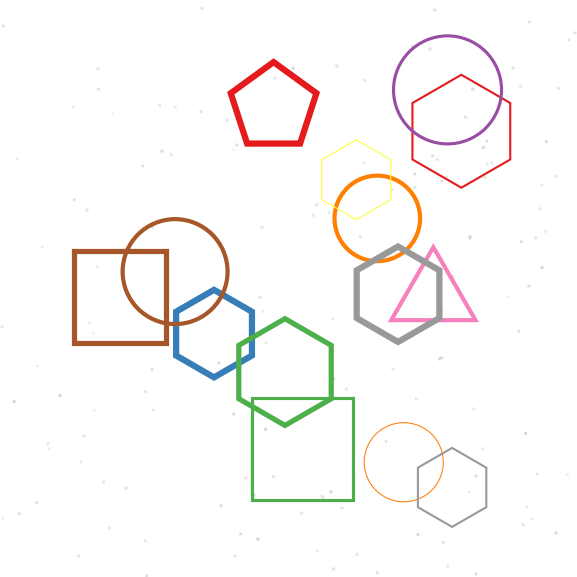[{"shape": "hexagon", "thickness": 1, "radius": 0.49, "center": [0.799, 0.772]}, {"shape": "pentagon", "thickness": 3, "radius": 0.39, "center": [0.474, 0.814]}, {"shape": "hexagon", "thickness": 3, "radius": 0.38, "center": [0.371, 0.421]}, {"shape": "square", "thickness": 1.5, "radius": 0.44, "center": [0.524, 0.221]}, {"shape": "hexagon", "thickness": 2.5, "radius": 0.46, "center": [0.494, 0.355]}, {"shape": "circle", "thickness": 1.5, "radius": 0.47, "center": [0.775, 0.843]}, {"shape": "circle", "thickness": 2, "radius": 0.37, "center": [0.653, 0.621]}, {"shape": "circle", "thickness": 0.5, "radius": 0.34, "center": [0.699, 0.199]}, {"shape": "hexagon", "thickness": 0.5, "radius": 0.35, "center": [0.617, 0.688]}, {"shape": "circle", "thickness": 2, "radius": 0.45, "center": [0.303, 0.529]}, {"shape": "square", "thickness": 2.5, "radius": 0.4, "center": [0.208, 0.485]}, {"shape": "triangle", "thickness": 2, "radius": 0.42, "center": [0.75, 0.487]}, {"shape": "hexagon", "thickness": 1, "radius": 0.34, "center": [0.783, 0.155]}, {"shape": "hexagon", "thickness": 3, "radius": 0.41, "center": [0.689, 0.49]}]